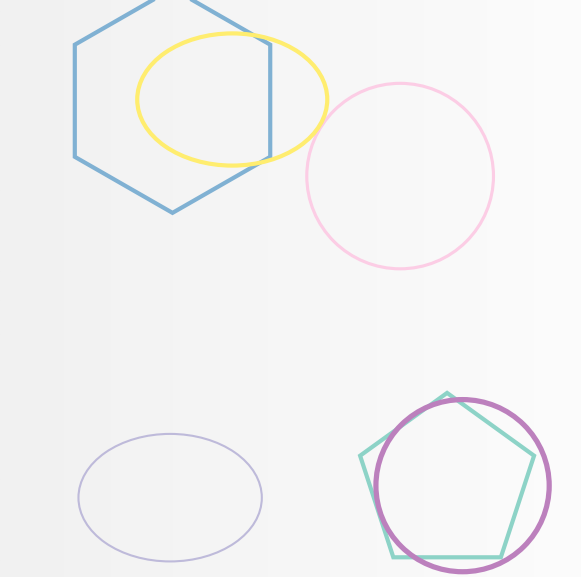[{"shape": "pentagon", "thickness": 2, "radius": 0.79, "center": [0.769, 0.161]}, {"shape": "oval", "thickness": 1, "radius": 0.79, "center": [0.293, 0.137]}, {"shape": "hexagon", "thickness": 2, "radius": 0.97, "center": [0.297, 0.825]}, {"shape": "circle", "thickness": 1.5, "radius": 0.8, "center": [0.688, 0.694]}, {"shape": "circle", "thickness": 2.5, "radius": 0.75, "center": [0.796, 0.158]}, {"shape": "oval", "thickness": 2, "radius": 0.82, "center": [0.4, 0.827]}]